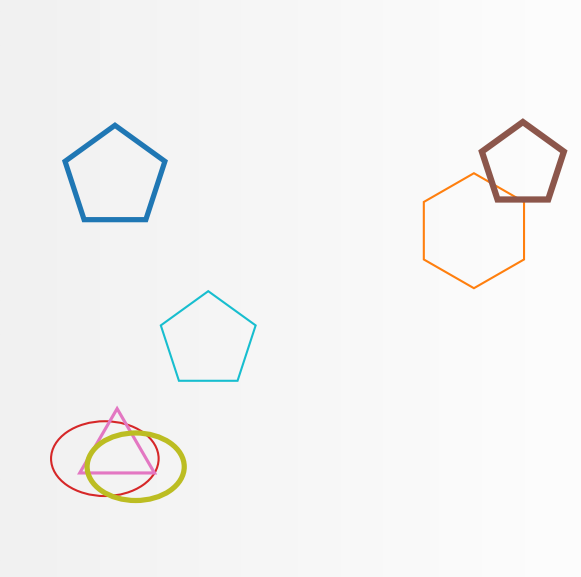[{"shape": "pentagon", "thickness": 2.5, "radius": 0.45, "center": [0.198, 0.692]}, {"shape": "hexagon", "thickness": 1, "radius": 0.5, "center": [0.815, 0.6]}, {"shape": "oval", "thickness": 1, "radius": 0.46, "center": [0.18, 0.205]}, {"shape": "pentagon", "thickness": 3, "radius": 0.37, "center": [0.9, 0.714]}, {"shape": "triangle", "thickness": 1.5, "radius": 0.37, "center": [0.201, 0.217]}, {"shape": "oval", "thickness": 2.5, "radius": 0.42, "center": [0.233, 0.191]}, {"shape": "pentagon", "thickness": 1, "radius": 0.43, "center": [0.358, 0.409]}]